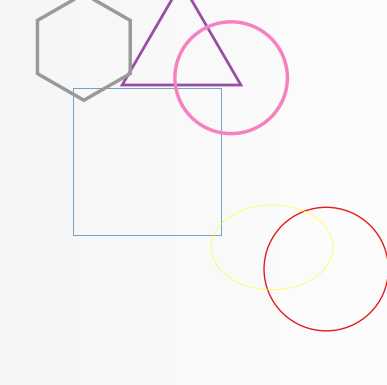[{"shape": "circle", "thickness": 1, "radius": 0.8, "center": [0.842, 0.301]}, {"shape": "square", "thickness": 0.5, "radius": 0.96, "center": [0.38, 0.58]}, {"shape": "triangle", "thickness": 2, "radius": 0.88, "center": [0.469, 0.868]}, {"shape": "oval", "thickness": 0.5, "radius": 0.79, "center": [0.702, 0.358]}, {"shape": "circle", "thickness": 2.5, "radius": 0.73, "center": [0.597, 0.798]}, {"shape": "hexagon", "thickness": 2.5, "radius": 0.69, "center": [0.216, 0.878]}]